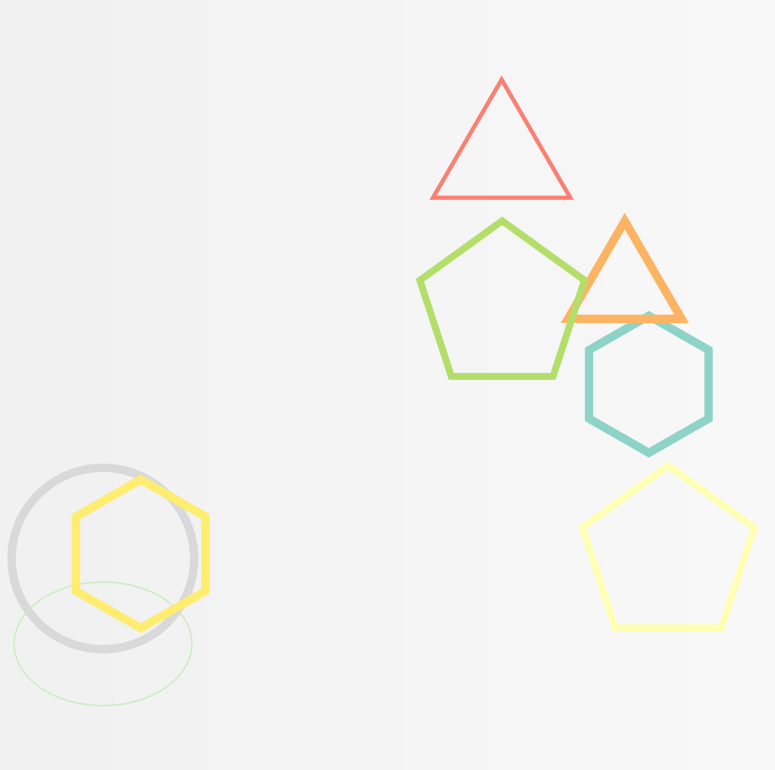[{"shape": "hexagon", "thickness": 3, "radius": 0.45, "center": [0.837, 0.501]}, {"shape": "pentagon", "thickness": 2.5, "radius": 0.58, "center": [0.862, 0.279]}, {"shape": "triangle", "thickness": 1.5, "radius": 0.51, "center": [0.647, 0.794]}, {"shape": "triangle", "thickness": 3, "radius": 0.42, "center": [0.806, 0.628]}, {"shape": "pentagon", "thickness": 2.5, "radius": 0.56, "center": [0.648, 0.602]}, {"shape": "circle", "thickness": 3, "radius": 0.59, "center": [0.133, 0.275]}, {"shape": "oval", "thickness": 0.5, "radius": 0.57, "center": [0.133, 0.164]}, {"shape": "hexagon", "thickness": 3, "radius": 0.48, "center": [0.182, 0.281]}]